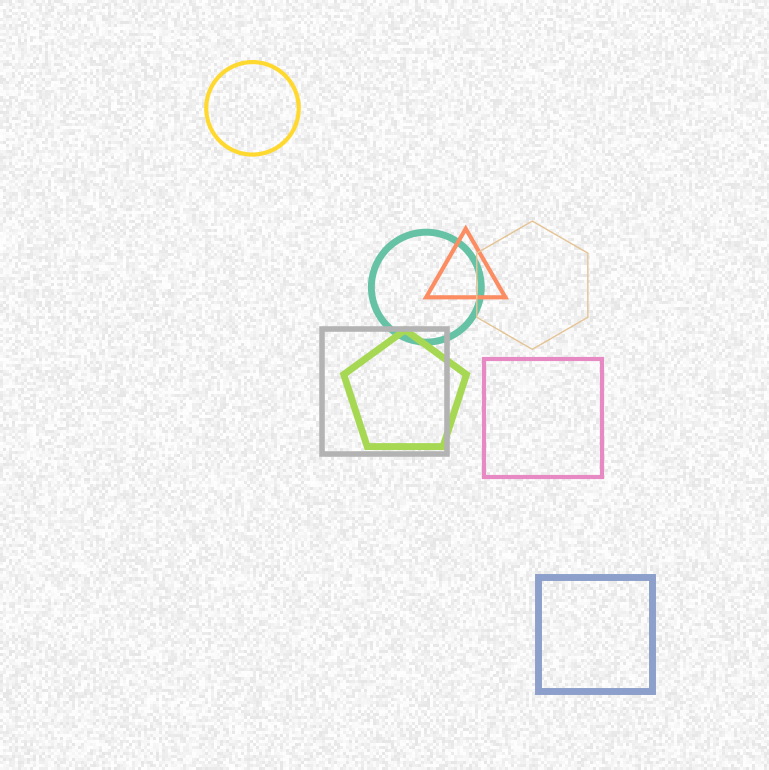[{"shape": "circle", "thickness": 2.5, "radius": 0.36, "center": [0.554, 0.627]}, {"shape": "triangle", "thickness": 1.5, "radius": 0.3, "center": [0.605, 0.644]}, {"shape": "square", "thickness": 2.5, "radius": 0.37, "center": [0.773, 0.176]}, {"shape": "square", "thickness": 1.5, "radius": 0.38, "center": [0.705, 0.457]}, {"shape": "pentagon", "thickness": 2.5, "radius": 0.42, "center": [0.526, 0.488]}, {"shape": "circle", "thickness": 1.5, "radius": 0.3, "center": [0.328, 0.859]}, {"shape": "hexagon", "thickness": 0.5, "radius": 0.42, "center": [0.691, 0.63]}, {"shape": "square", "thickness": 2, "radius": 0.41, "center": [0.499, 0.491]}]